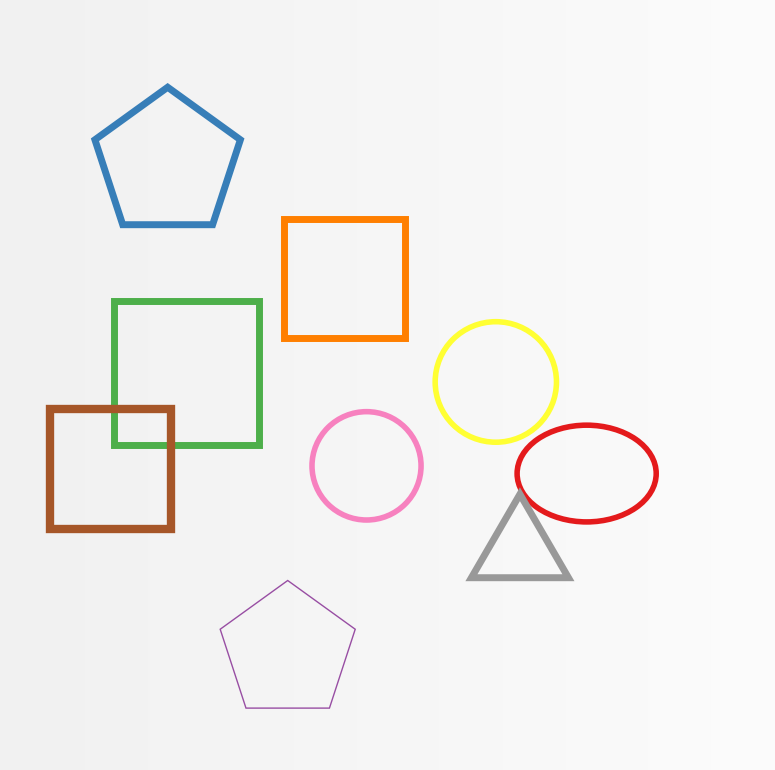[{"shape": "oval", "thickness": 2, "radius": 0.45, "center": [0.757, 0.385]}, {"shape": "pentagon", "thickness": 2.5, "radius": 0.49, "center": [0.216, 0.788]}, {"shape": "square", "thickness": 2.5, "radius": 0.47, "center": [0.24, 0.516]}, {"shape": "pentagon", "thickness": 0.5, "radius": 0.46, "center": [0.371, 0.154]}, {"shape": "square", "thickness": 2.5, "radius": 0.39, "center": [0.444, 0.638]}, {"shape": "circle", "thickness": 2, "radius": 0.39, "center": [0.64, 0.504]}, {"shape": "square", "thickness": 3, "radius": 0.39, "center": [0.142, 0.391]}, {"shape": "circle", "thickness": 2, "radius": 0.35, "center": [0.473, 0.395]}, {"shape": "triangle", "thickness": 2.5, "radius": 0.36, "center": [0.671, 0.286]}]